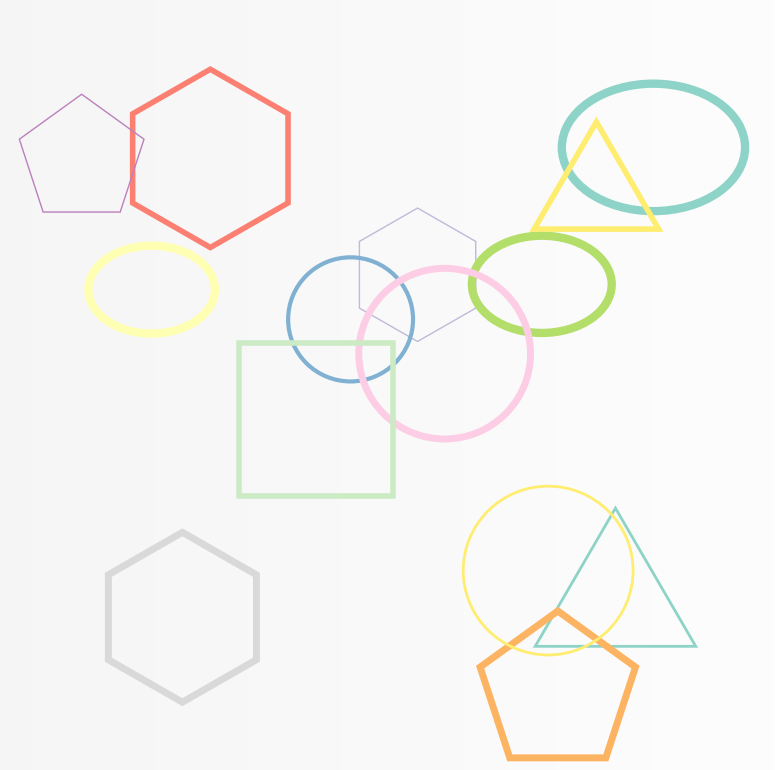[{"shape": "oval", "thickness": 3, "radius": 0.59, "center": [0.843, 0.809]}, {"shape": "triangle", "thickness": 1, "radius": 0.6, "center": [0.794, 0.22]}, {"shape": "oval", "thickness": 3, "radius": 0.41, "center": [0.196, 0.624]}, {"shape": "hexagon", "thickness": 0.5, "radius": 0.43, "center": [0.539, 0.643]}, {"shape": "hexagon", "thickness": 2, "radius": 0.58, "center": [0.271, 0.794]}, {"shape": "circle", "thickness": 1.5, "radius": 0.4, "center": [0.452, 0.585]}, {"shape": "pentagon", "thickness": 2.5, "radius": 0.53, "center": [0.72, 0.101]}, {"shape": "oval", "thickness": 3, "radius": 0.45, "center": [0.699, 0.631]}, {"shape": "circle", "thickness": 2.5, "radius": 0.55, "center": [0.574, 0.541]}, {"shape": "hexagon", "thickness": 2.5, "radius": 0.55, "center": [0.235, 0.198]}, {"shape": "pentagon", "thickness": 0.5, "radius": 0.42, "center": [0.105, 0.793]}, {"shape": "square", "thickness": 2, "radius": 0.5, "center": [0.408, 0.455]}, {"shape": "circle", "thickness": 1, "radius": 0.55, "center": [0.707, 0.259]}, {"shape": "triangle", "thickness": 2, "radius": 0.46, "center": [0.77, 0.749]}]